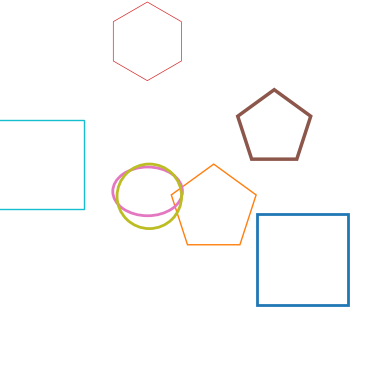[{"shape": "square", "thickness": 2, "radius": 0.59, "center": [0.786, 0.326]}, {"shape": "pentagon", "thickness": 1, "radius": 0.58, "center": [0.555, 0.458]}, {"shape": "hexagon", "thickness": 0.5, "radius": 0.51, "center": [0.383, 0.893]}, {"shape": "pentagon", "thickness": 2.5, "radius": 0.5, "center": [0.712, 0.667]}, {"shape": "oval", "thickness": 2, "radius": 0.45, "center": [0.383, 0.503]}, {"shape": "circle", "thickness": 2, "radius": 0.42, "center": [0.388, 0.49]}, {"shape": "square", "thickness": 1, "radius": 0.57, "center": [0.102, 0.573]}]